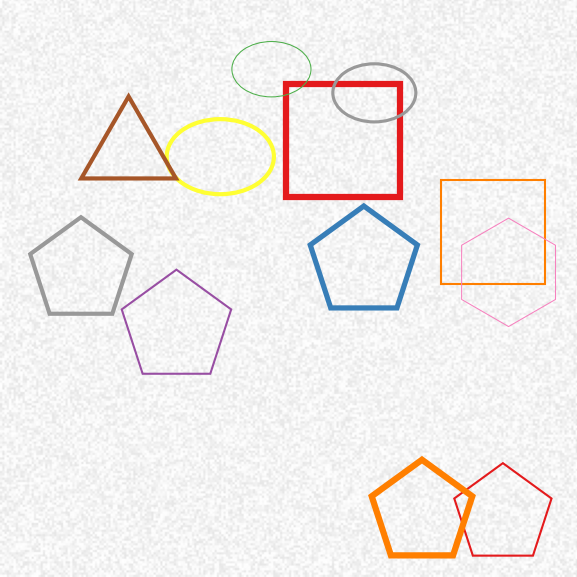[{"shape": "square", "thickness": 3, "radius": 0.49, "center": [0.594, 0.755]}, {"shape": "pentagon", "thickness": 1, "radius": 0.44, "center": [0.871, 0.109]}, {"shape": "pentagon", "thickness": 2.5, "radius": 0.49, "center": [0.63, 0.545]}, {"shape": "oval", "thickness": 0.5, "radius": 0.34, "center": [0.47, 0.879]}, {"shape": "pentagon", "thickness": 1, "radius": 0.5, "center": [0.306, 0.433]}, {"shape": "pentagon", "thickness": 3, "radius": 0.46, "center": [0.731, 0.112]}, {"shape": "square", "thickness": 1, "radius": 0.45, "center": [0.853, 0.598]}, {"shape": "oval", "thickness": 2, "radius": 0.46, "center": [0.381, 0.728]}, {"shape": "triangle", "thickness": 2, "radius": 0.47, "center": [0.223, 0.737]}, {"shape": "hexagon", "thickness": 0.5, "radius": 0.47, "center": [0.881, 0.528]}, {"shape": "pentagon", "thickness": 2, "radius": 0.46, "center": [0.14, 0.531]}, {"shape": "oval", "thickness": 1.5, "radius": 0.36, "center": [0.648, 0.838]}]